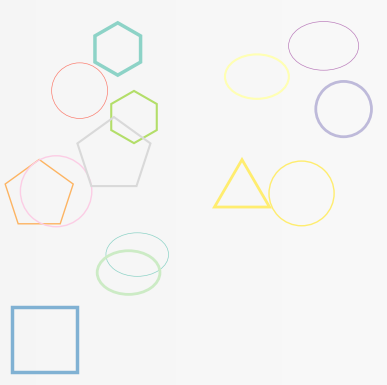[{"shape": "hexagon", "thickness": 2.5, "radius": 0.34, "center": [0.304, 0.873]}, {"shape": "oval", "thickness": 0.5, "radius": 0.4, "center": [0.354, 0.339]}, {"shape": "oval", "thickness": 1.5, "radius": 0.41, "center": [0.663, 0.801]}, {"shape": "circle", "thickness": 2, "radius": 0.36, "center": [0.887, 0.717]}, {"shape": "circle", "thickness": 0.5, "radius": 0.36, "center": [0.206, 0.765]}, {"shape": "square", "thickness": 2.5, "radius": 0.42, "center": [0.115, 0.119]}, {"shape": "pentagon", "thickness": 1, "radius": 0.46, "center": [0.101, 0.493]}, {"shape": "hexagon", "thickness": 1.5, "radius": 0.34, "center": [0.346, 0.696]}, {"shape": "circle", "thickness": 1, "radius": 0.46, "center": [0.145, 0.503]}, {"shape": "pentagon", "thickness": 1.5, "radius": 0.5, "center": [0.294, 0.597]}, {"shape": "oval", "thickness": 0.5, "radius": 0.45, "center": [0.835, 0.881]}, {"shape": "oval", "thickness": 2, "radius": 0.4, "center": [0.332, 0.292]}, {"shape": "triangle", "thickness": 2, "radius": 0.41, "center": [0.625, 0.503]}, {"shape": "circle", "thickness": 1, "radius": 0.42, "center": [0.778, 0.498]}]